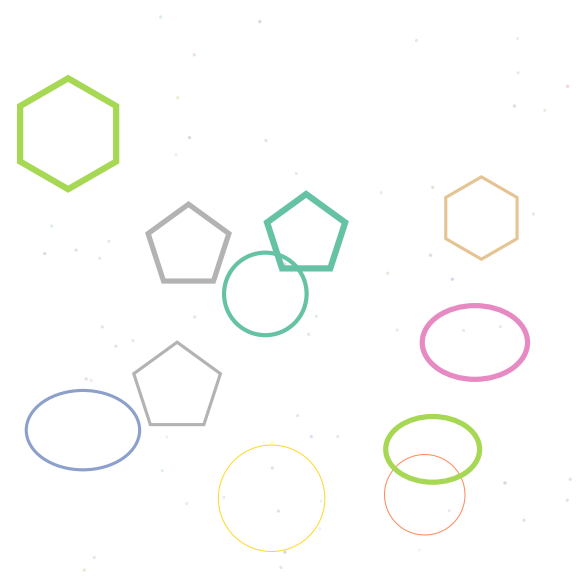[{"shape": "pentagon", "thickness": 3, "radius": 0.36, "center": [0.53, 0.592]}, {"shape": "circle", "thickness": 2, "radius": 0.36, "center": [0.459, 0.49]}, {"shape": "circle", "thickness": 0.5, "radius": 0.35, "center": [0.736, 0.142]}, {"shape": "oval", "thickness": 1.5, "radius": 0.49, "center": [0.144, 0.254]}, {"shape": "oval", "thickness": 2.5, "radius": 0.46, "center": [0.822, 0.406]}, {"shape": "oval", "thickness": 2.5, "radius": 0.41, "center": [0.749, 0.221]}, {"shape": "hexagon", "thickness": 3, "radius": 0.48, "center": [0.118, 0.767]}, {"shape": "circle", "thickness": 0.5, "radius": 0.46, "center": [0.47, 0.136]}, {"shape": "hexagon", "thickness": 1.5, "radius": 0.36, "center": [0.834, 0.622]}, {"shape": "pentagon", "thickness": 1.5, "radius": 0.39, "center": [0.307, 0.328]}, {"shape": "pentagon", "thickness": 2.5, "radius": 0.37, "center": [0.326, 0.572]}]